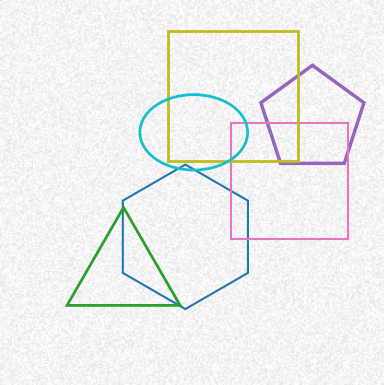[{"shape": "hexagon", "thickness": 1.5, "radius": 0.94, "center": [0.482, 0.385]}, {"shape": "triangle", "thickness": 2, "radius": 0.85, "center": [0.321, 0.292]}, {"shape": "pentagon", "thickness": 2.5, "radius": 0.7, "center": [0.811, 0.69]}, {"shape": "square", "thickness": 1.5, "radius": 0.76, "center": [0.752, 0.53]}, {"shape": "square", "thickness": 2, "radius": 0.85, "center": [0.605, 0.75]}, {"shape": "oval", "thickness": 2, "radius": 0.7, "center": [0.503, 0.656]}]